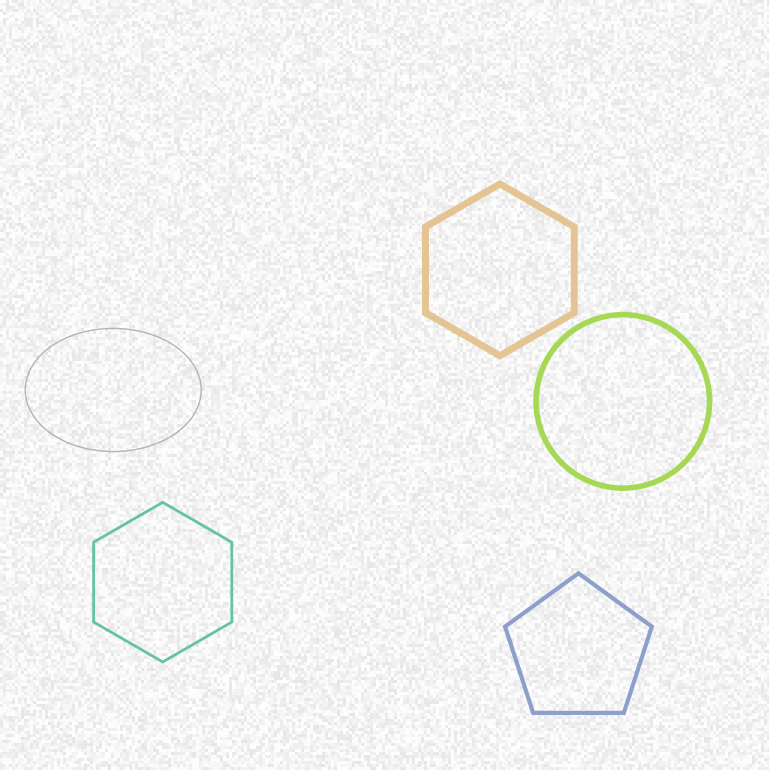[{"shape": "hexagon", "thickness": 1, "radius": 0.52, "center": [0.211, 0.244]}, {"shape": "pentagon", "thickness": 1.5, "radius": 0.5, "center": [0.751, 0.155]}, {"shape": "circle", "thickness": 2, "radius": 0.56, "center": [0.809, 0.479]}, {"shape": "hexagon", "thickness": 2.5, "radius": 0.56, "center": [0.649, 0.65]}, {"shape": "oval", "thickness": 0.5, "radius": 0.57, "center": [0.147, 0.494]}]